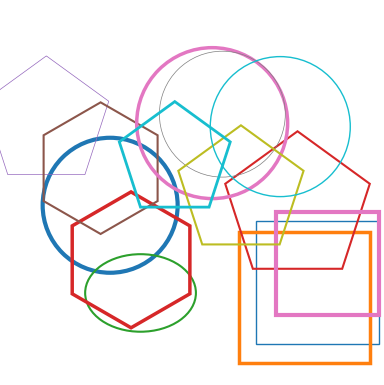[{"shape": "square", "thickness": 1, "radius": 0.8, "center": [0.824, 0.266]}, {"shape": "circle", "thickness": 3, "radius": 0.88, "center": [0.286, 0.467]}, {"shape": "square", "thickness": 2.5, "radius": 0.85, "center": [0.791, 0.227]}, {"shape": "oval", "thickness": 1.5, "radius": 0.72, "center": [0.365, 0.239]}, {"shape": "hexagon", "thickness": 2.5, "radius": 0.88, "center": [0.34, 0.325]}, {"shape": "pentagon", "thickness": 1.5, "radius": 0.99, "center": [0.773, 0.462]}, {"shape": "pentagon", "thickness": 0.5, "radius": 0.85, "center": [0.12, 0.684]}, {"shape": "hexagon", "thickness": 1.5, "radius": 0.85, "center": [0.261, 0.563]}, {"shape": "circle", "thickness": 2.5, "radius": 0.98, "center": [0.551, 0.68]}, {"shape": "square", "thickness": 3, "radius": 0.67, "center": [0.851, 0.316]}, {"shape": "circle", "thickness": 0.5, "radius": 0.82, "center": [0.578, 0.703]}, {"shape": "pentagon", "thickness": 1.5, "radius": 0.86, "center": [0.626, 0.503]}, {"shape": "pentagon", "thickness": 2, "radius": 0.76, "center": [0.454, 0.585]}, {"shape": "circle", "thickness": 1, "radius": 0.91, "center": [0.728, 0.671]}]